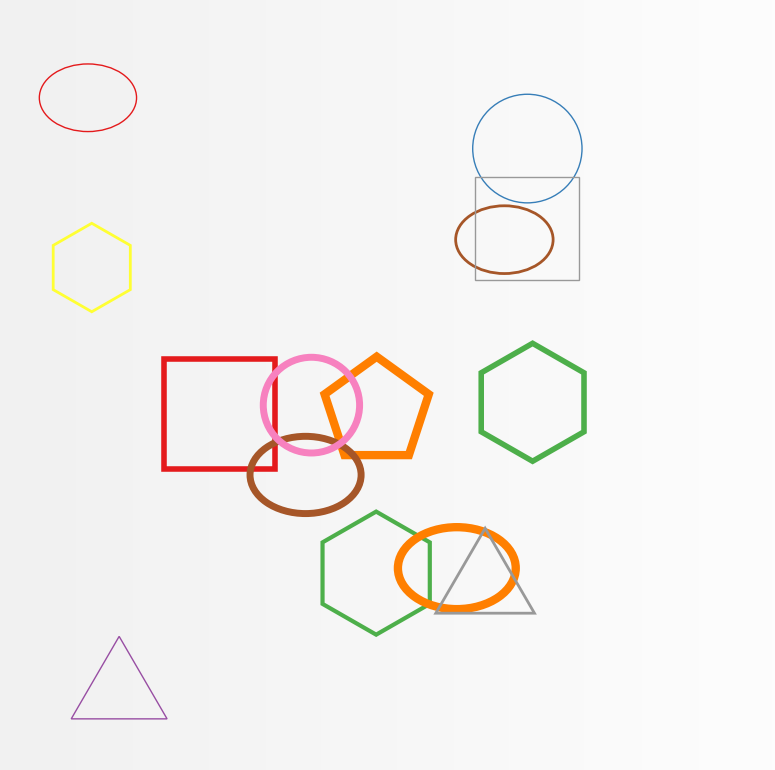[{"shape": "square", "thickness": 2, "radius": 0.36, "center": [0.283, 0.462]}, {"shape": "oval", "thickness": 0.5, "radius": 0.31, "center": [0.113, 0.873]}, {"shape": "circle", "thickness": 0.5, "radius": 0.35, "center": [0.68, 0.807]}, {"shape": "hexagon", "thickness": 1.5, "radius": 0.4, "center": [0.485, 0.256]}, {"shape": "hexagon", "thickness": 2, "radius": 0.38, "center": [0.687, 0.478]}, {"shape": "triangle", "thickness": 0.5, "radius": 0.36, "center": [0.154, 0.102]}, {"shape": "oval", "thickness": 3, "radius": 0.38, "center": [0.589, 0.262]}, {"shape": "pentagon", "thickness": 3, "radius": 0.35, "center": [0.486, 0.466]}, {"shape": "hexagon", "thickness": 1, "radius": 0.29, "center": [0.118, 0.653]}, {"shape": "oval", "thickness": 2.5, "radius": 0.36, "center": [0.394, 0.383]}, {"shape": "oval", "thickness": 1, "radius": 0.31, "center": [0.651, 0.689]}, {"shape": "circle", "thickness": 2.5, "radius": 0.31, "center": [0.402, 0.474]}, {"shape": "square", "thickness": 0.5, "radius": 0.33, "center": [0.68, 0.703]}, {"shape": "triangle", "thickness": 1, "radius": 0.37, "center": [0.626, 0.24]}]